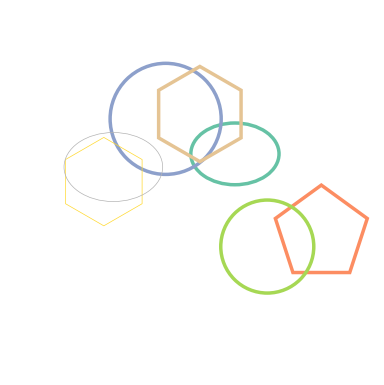[{"shape": "oval", "thickness": 2.5, "radius": 0.57, "center": [0.61, 0.6]}, {"shape": "pentagon", "thickness": 2.5, "radius": 0.63, "center": [0.835, 0.394]}, {"shape": "circle", "thickness": 2.5, "radius": 0.72, "center": [0.43, 0.691]}, {"shape": "circle", "thickness": 2.5, "radius": 0.6, "center": [0.694, 0.36]}, {"shape": "hexagon", "thickness": 0.5, "radius": 0.57, "center": [0.27, 0.528]}, {"shape": "hexagon", "thickness": 2.5, "radius": 0.62, "center": [0.519, 0.704]}, {"shape": "oval", "thickness": 0.5, "radius": 0.64, "center": [0.294, 0.566]}]